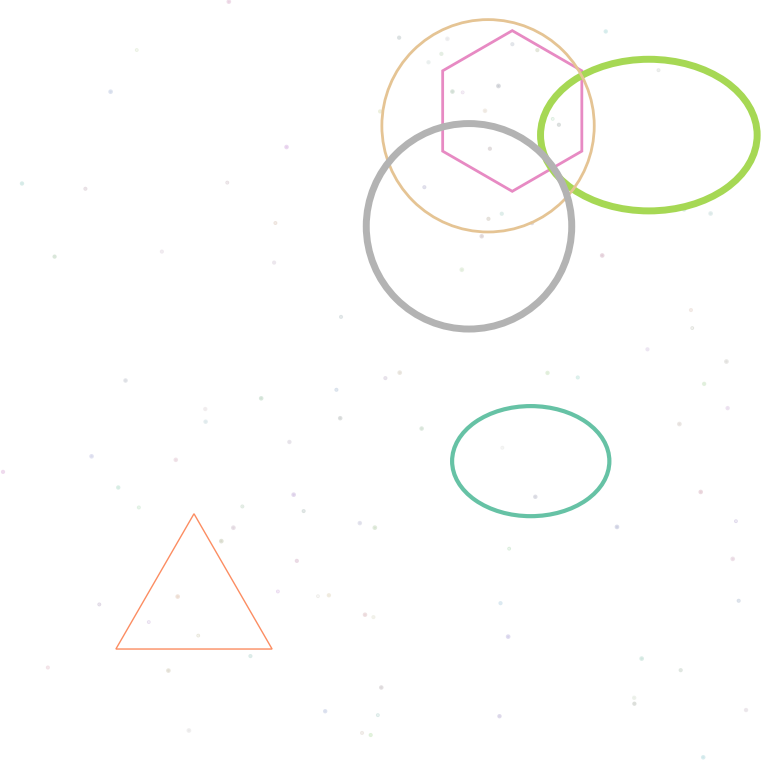[{"shape": "oval", "thickness": 1.5, "radius": 0.51, "center": [0.689, 0.401]}, {"shape": "triangle", "thickness": 0.5, "radius": 0.59, "center": [0.252, 0.216]}, {"shape": "hexagon", "thickness": 1, "radius": 0.52, "center": [0.665, 0.856]}, {"shape": "oval", "thickness": 2.5, "radius": 0.7, "center": [0.843, 0.825]}, {"shape": "circle", "thickness": 1, "radius": 0.69, "center": [0.634, 0.837]}, {"shape": "circle", "thickness": 2.5, "radius": 0.67, "center": [0.609, 0.706]}]